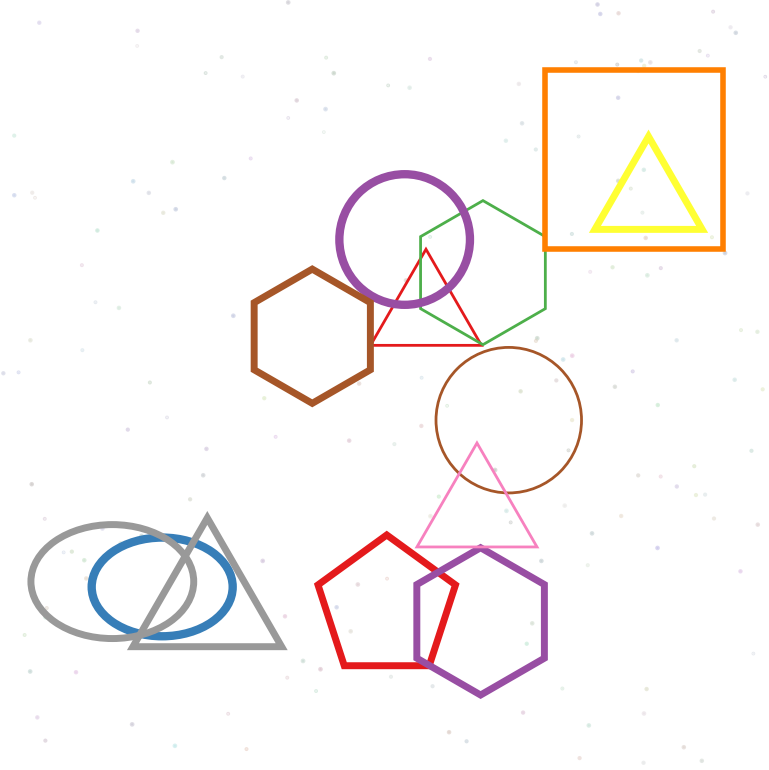[{"shape": "triangle", "thickness": 1, "radius": 0.42, "center": [0.553, 0.593]}, {"shape": "pentagon", "thickness": 2.5, "radius": 0.47, "center": [0.502, 0.211]}, {"shape": "oval", "thickness": 3, "radius": 0.46, "center": [0.211, 0.238]}, {"shape": "hexagon", "thickness": 1, "radius": 0.47, "center": [0.627, 0.646]}, {"shape": "hexagon", "thickness": 2.5, "radius": 0.48, "center": [0.624, 0.193]}, {"shape": "circle", "thickness": 3, "radius": 0.42, "center": [0.526, 0.689]}, {"shape": "square", "thickness": 2, "radius": 0.58, "center": [0.824, 0.793]}, {"shape": "triangle", "thickness": 2.5, "radius": 0.4, "center": [0.842, 0.742]}, {"shape": "hexagon", "thickness": 2.5, "radius": 0.44, "center": [0.406, 0.563]}, {"shape": "circle", "thickness": 1, "radius": 0.47, "center": [0.661, 0.454]}, {"shape": "triangle", "thickness": 1, "radius": 0.45, "center": [0.619, 0.335]}, {"shape": "triangle", "thickness": 2.5, "radius": 0.56, "center": [0.269, 0.216]}, {"shape": "oval", "thickness": 2.5, "radius": 0.53, "center": [0.146, 0.245]}]